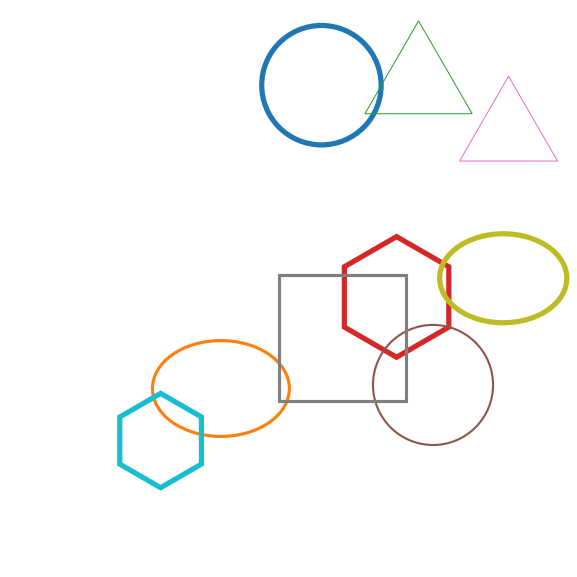[{"shape": "circle", "thickness": 2.5, "radius": 0.52, "center": [0.557, 0.852]}, {"shape": "oval", "thickness": 1.5, "radius": 0.59, "center": [0.383, 0.326]}, {"shape": "triangle", "thickness": 0.5, "radius": 0.54, "center": [0.725, 0.856]}, {"shape": "hexagon", "thickness": 2.5, "radius": 0.52, "center": [0.687, 0.485]}, {"shape": "circle", "thickness": 1, "radius": 0.52, "center": [0.75, 0.333]}, {"shape": "triangle", "thickness": 0.5, "radius": 0.49, "center": [0.881, 0.769]}, {"shape": "square", "thickness": 1.5, "radius": 0.55, "center": [0.593, 0.414]}, {"shape": "oval", "thickness": 2.5, "radius": 0.55, "center": [0.871, 0.517]}, {"shape": "hexagon", "thickness": 2.5, "radius": 0.41, "center": [0.278, 0.236]}]